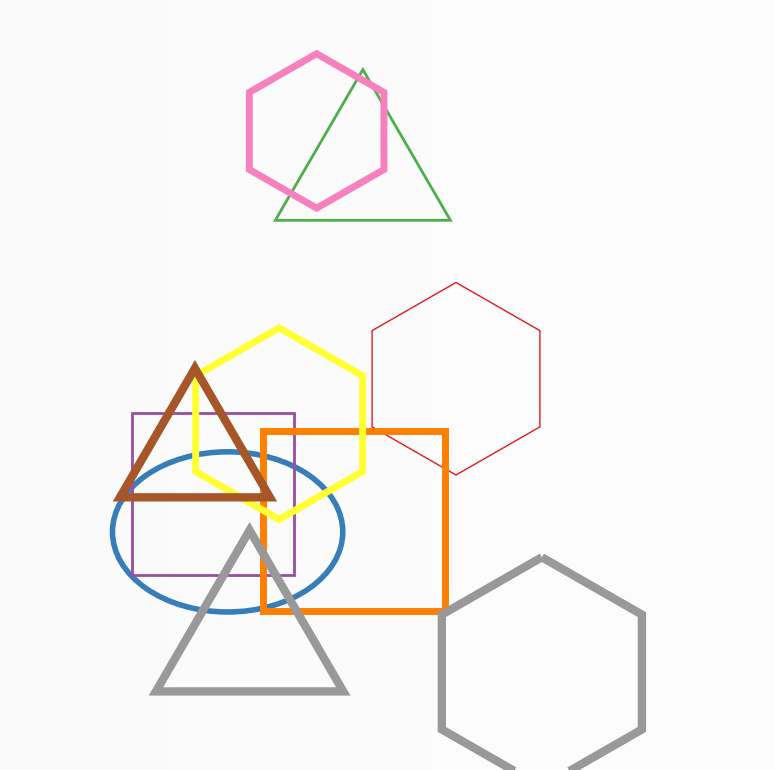[{"shape": "hexagon", "thickness": 0.5, "radius": 0.63, "center": [0.588, 0.508]}, {"shape": "oval", "thickness": 2, "radius": 0.74, "center": [0.294, 0.309]}, {"shape": "triangle", "thickness": 1, "radius": 0.65, "center": [0.468, 0.779]}, {"shape": "square", "thickness": 1, "radius": 0.52, "center": [0.275, 0.358]}, {"shape": "square", "thickness": 2.5, "radius": 0.59, "center": [0.457, 0.323]}, {"shape": "hexagon", "thickness": 2.5, "radius": 0.62, "center": [0.36, 0.45]}, {"shape": "triangle", "thickness": 3, "radius": 0.56, "center": [0.252, 0.41]}, {"shape": "hexagon", "thickness": 2.5, "radius": 0.5, "center": [0.409, 0.83]}, {"shape": "hexagon", "thickness": 3, "radius": 0.75, "center": [0.699, 0.127]}, {"shape": "triangle", "thickness": 3, "radius": 0.7, "center": [0.322, 0.172]}]